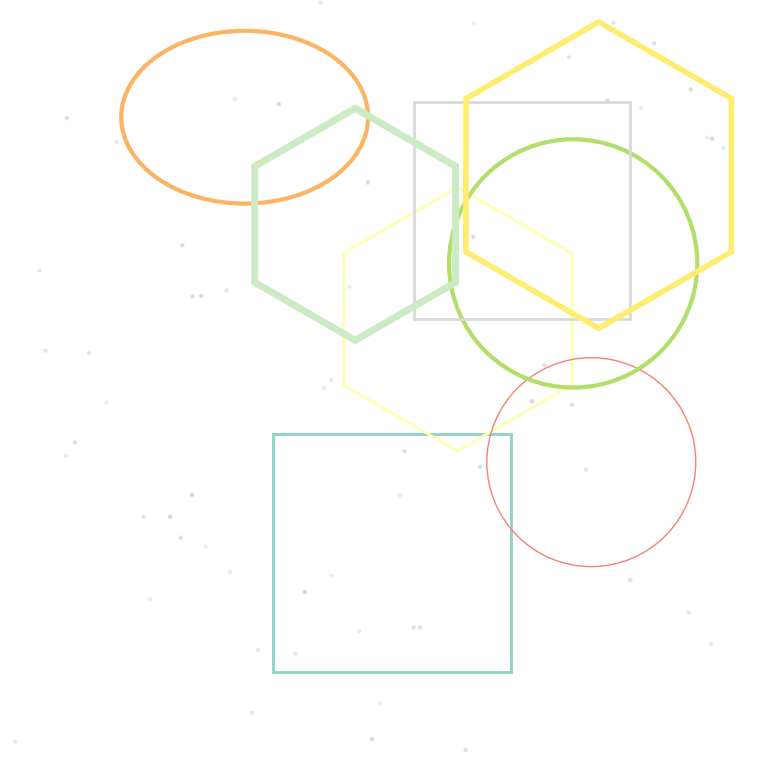[{"shape": "square", "thickness": 1, "radius": 0.77, "center": [0.509, 0.281]}, {"shape": "hexagon", "thickness": 1, "radius": 0.86, "center": [0.594, 0.586]}, {"shape": "circle", "thickness": 0.5, "radius": 0.68, "center": [0.768, 0.4]}, {"shape": "oval", "thickness": 1.5, "radius": 0.8, "center": [0.318, 0.848]}, {"shape": "circle", "thickness": 1.5, "radius": 0.81, "center": [0.744, 0.658]}, {"shape": "square", "thickness": 1, "radius": 0.7, "center": [0.678, 0.726]}, {"shape": "hexagon", "thickness": 2.5, "radius": 0.75, "center": [0.461, 0.709]}, {"shape": "hexagon", "thickness": 2, "radius": 1.0, "center": [0.778, 0.772]}]